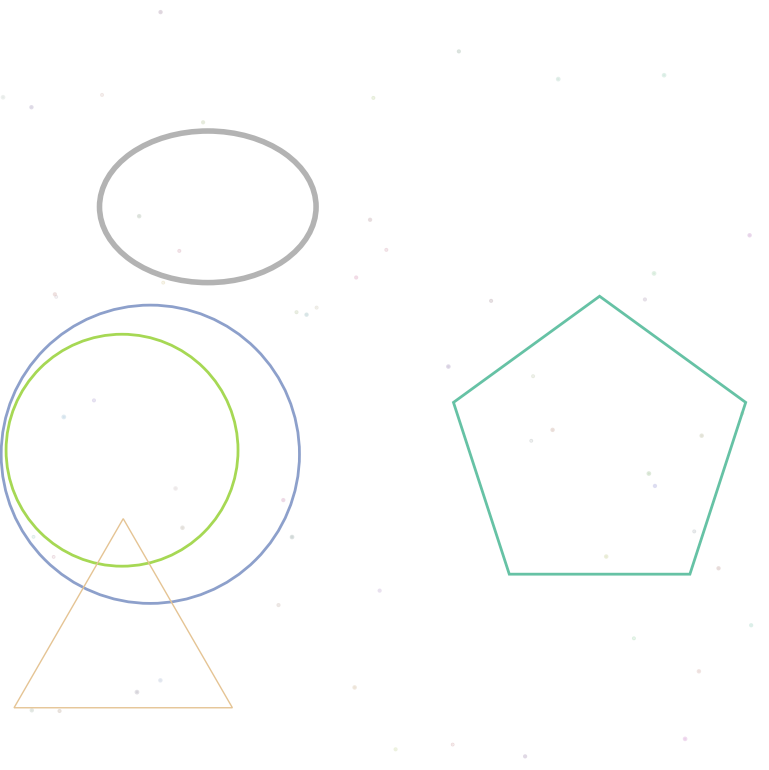[{"shape": "pentagon", "thickness": 1, "radius": 1.0, "center": [0.779, 0.416]}, {"shape": "circle", "thickness": 1, "radius": 0.97, "center": [0.195, 0.41]}, {"shape": "circle", "thickness": 1, "radius": 0.75, "center": [0.159, 0.415]}, {"shape": "triangle", "thickness": 0.5, "radius": 0.82, "center": [0.16, 0.163]}, {"shape": "oval", "thickness": 2, "radius": 0.7, "center": [0.27, 0.731]}]